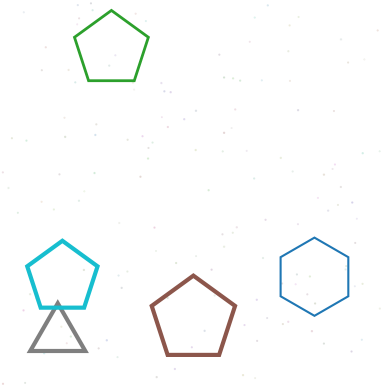[{"shape": "hexagon", "thickness": 1.5, "radius": 0.51, "center": [0.817, 0.281]}, {"shape": "pentagon", "thickness": 2, "radius": 0.5, "center": [0.289, 0.872]}, {"shape": "pentagon", "thickness": 3, "radius": 0.57, "center": [0.502, 0.17]}, {"shape": "triangle", "thickness": 3, "radius": 0.41, "center": [0.15, 0.13]}, {"shape": "pentagon", "thickness": 3, "radius": 0.48, "center": [0.162, 0.279]}]